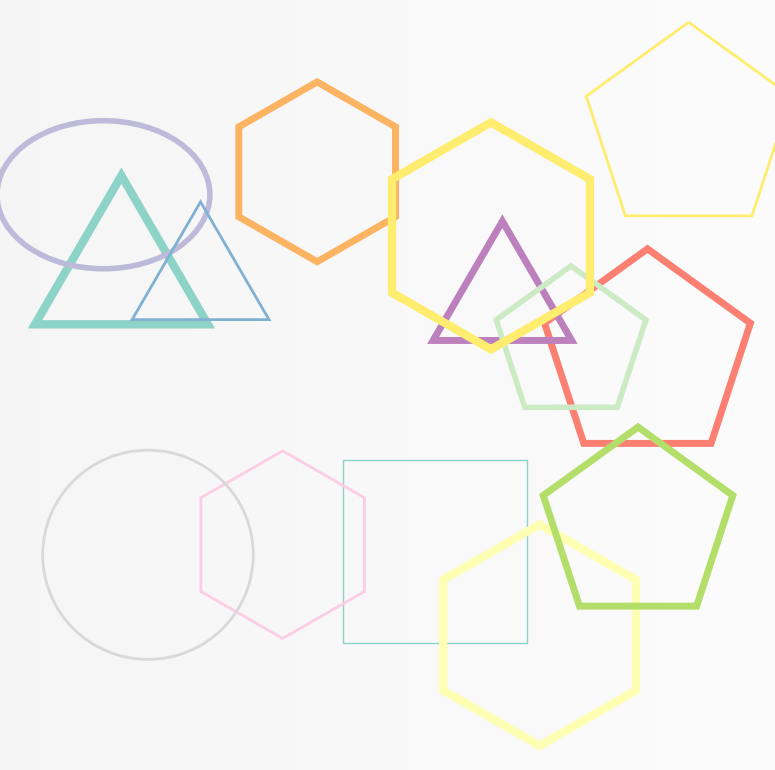[{"shape": "square", "thickness": 0.5, "radius": 0.59, "center": [0.561, 0.284]}, {"shape": "triangle", "thickness": 3, "radius": 0.64, "center": [0.157, 0.643]}, {"shape": "hexagon", "thickness": 3, "radius": 0.72, "center": [0.696, 0.175]}, {"shape": "oval", "thickness": 2, "radius": 0.69, "center": [0.133, 0.747]}, {"shape": "pentagon", "thickness": 2.5, "radius": 0.7, "center": [0.835, 0.537]}, {"shape": "triangle", "thickness": 1, "radius": 0.51, "center": [0.259, 0.636]}, {"shape": "hexagon", "thickness": 2.5, "radius": 0.58, "center": [0.409, 0.777]}, {"shape": "pentagon", "thickness": 2.5, "radius": 0.64, "center": [0.823, 0.317]}, {"shape": "hexagon", "thickness": 1, "radius": 0.61, "center": [0.365, 0.293]}, {"shape": "circle", "thickness": 1, "radius": 0.68, "center": [0.191, 0.279]}, {"shape": "triangle", "thickness": 2.5, "radius": 0.52, "center": [0.648, 0.609]}, {"shape": "pentagon", "thickness": 2, "radius": 0.51, "center": [0.737, 0.553]}, {"shape": "pentagon", "thickness": 1, "radius": 0.69, "center": [0.889, 0.832]}, {"shape": "hexagon", "thickness": 3, "radius": 0.74, "center": [0.633, 0.694]}]